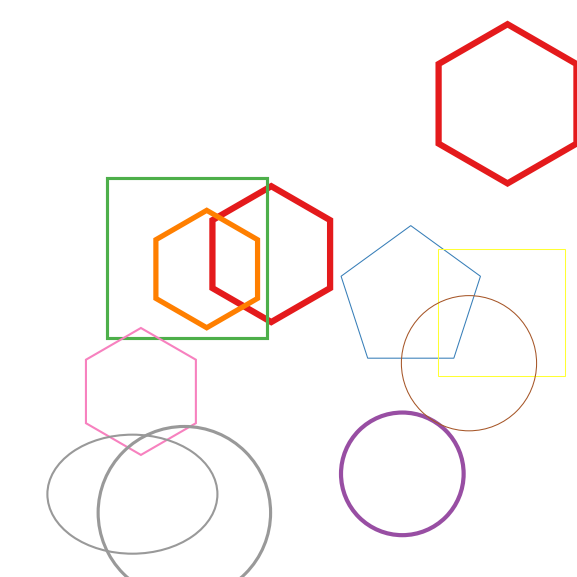[{"shape": "hexagon", "thickness": 3, "radius": 0.69, "center": [0.879, 0.819]}, {"shape": "hexagon", "thickness": 3, "radius": 0.59, "center": [0.47, 0.559]}, {"shape": "pentagon", "thickness": 0.5, "radius": 0.63, "center": [0.711, 0.482]}, {"shape": "square", "thickness": 1.5, "radius": 0.69, "center": [0.324, 0.552]}, {"shape": "circle", "thickness": 2, "radius": 0.53, "center": [0.697, 0.179]}, {"shape": "hexagon", "thickness": 2.5, "radius": 0.51, "center": [0.358, 0.533]}, {"shape": "square", "thickness": 0.5, "radius": 0.55, "center": [0.868, 0.458]}, {"shape": "circle", "thickness": 0.5, "radius": 0.59, "center": [0.812, 0.37]}, {"shape": "hexagon", "thickness": 1, "radius": 0.55, "center": [0.244, 0.321]}, {"shape": "circle", "thickness": 1.5, "radius": 0.75, "center": [0.319, 0.111]}, {"shape": "oval", "thickness": 1, "radius": 0.74, "center": [0.229, 0.143]}]